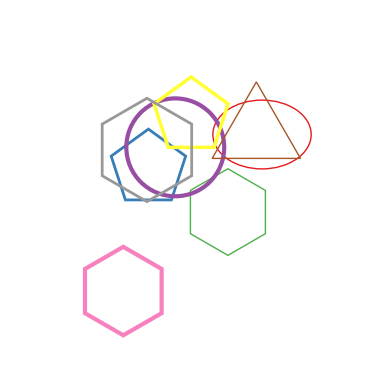[{"shape": "oval", "thickness": 1, "radius": 0.64, "center": [0.681, 0.651]}, {"shape": "pentagon", "thickness": 2, "radius": 0.51, "center": [0.386, 0.563]}, {"shape": "hexagon", "thickness": 1, "radius": 0.56, "center": [0.592, 0.449]}, {"shape": "circle", "thickness": 3, "radius": 0.64, "center": [0.455, 0.617]}, {"shape": "pentagon", "thickness": 2.5, "radius": 0.51, "center": [0.496, 0.699]}, {"shape": "triangle", "thickness": 1, "radius": 0.66, "center": [0.666, 0.655]}, {"shape": "hexagon", "thickness": 3, "radius": 0.57, "center": [0.32, 0.244]}, {"shape": "hexagon", "thickness": 2, "radius": 0.67, "center": [0.382, 0.611]}]